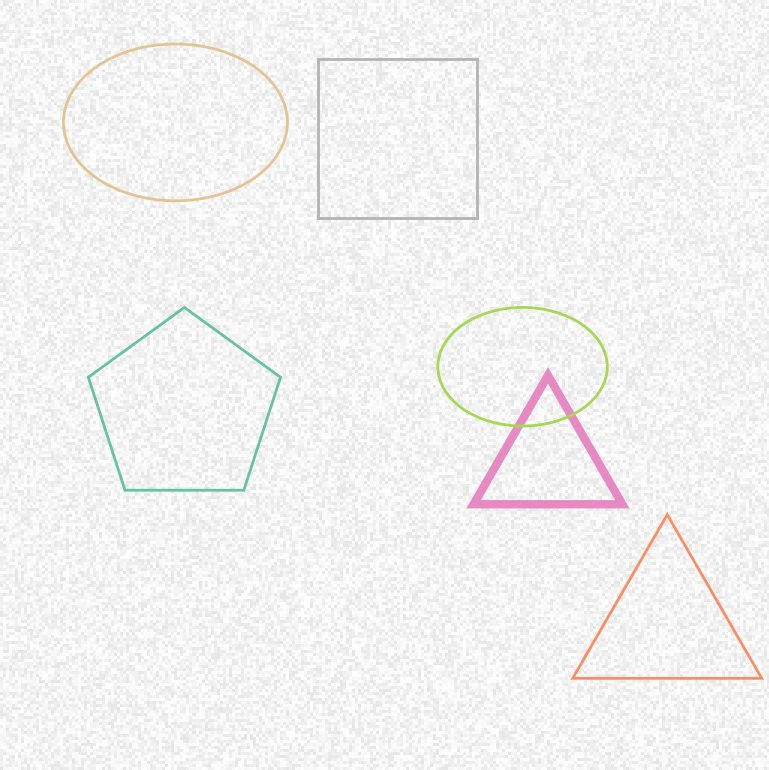[{"shape": "pentagon", "thickness": 1, "radius": 0.66, "center": [0.24, 0.469]}, {"shape": "triangle", "thickness": 1, "radius": 0.71, "center": [0.867, 0.19]}, {"shape": "triangle", "thickness": 3, "radius": 0.56, "center": [0.712, 0.401]}, {"shape": "oval", "thickness": 1, "radius": 0.55, "center": [0.679, 0.524]}, {"shape": "oval", "thickness": 1, "radius": 0.73, "center": [0.228, 0.841]}, {"shape": "square", "thickness": 1, "radius": 0.52, "center": [0.517, 0.82]}]